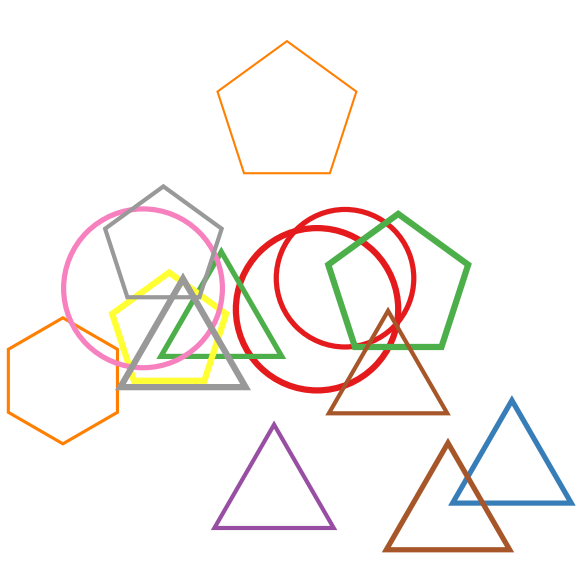[{"shape": "circle", "thickness": 3, "radius": 0.7, "center": [0.549, 0.464]}, {"shape": "circle", "thickness": 2.5, "radius": 0.6, "center": [0.597, 0.517]}, {"shape": "triangle", "thickness": 2.5, "radius": 0.59, "center": [0.886, 0.187]}, {"shape": "pentagon", "thickness": 3, "radius": 0.64, "center": [0.69, 0.501]}, {"shape": "triangle", "thickness": 2.5, "radius": 0.6, "center": [0.383, 0.442]}, {"shape": "triangle", "thickness": 2, "radius": 0.6, "center": [0.475, 0.145]}, {"shape": "hexagon", "thickness": 1.5, "radius": 0.55, "center": [0.109, 0.34]}, {"shape": "pentagon", "thickness": 1, "radius": 0.63, "center": [0.497, 0.801]}, {"shape": "pentagon", "thickness": 3, "radius": 0.52, "center": [0.293, 0.424]}, {"shape": "triangle", "thickness": 2, "radius": 0.59, "center": [0.672, 0.343]}, {"shape": "triangle", "thickness": 2.5, "radius": 0.62, "center": [0.776, 0.109]}, {"shape": "circle", "thickness": 2.5, "radius": 0.69, "center": [0.248, 0.5]}, {"shape": "triangle", "thickness": 3, "radius": 0.63, "center": [0.317, 0.391]}, {"shape": "pentagon", "thickness": 2, "radius": 0.53, "center": [0.283, 0.57]}]